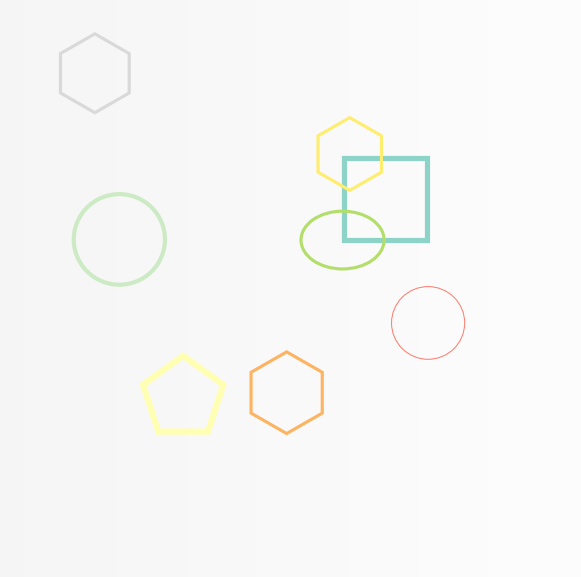[{"shape": "square", "thickness": 2.5, "radius": 0.36, "center": [0.664, 0.655]}, {"shape": "pentagon", "thickness": 3, "radius": 0.36, "center": [0.315, 0.31]}, {"shape": "circle", "thickness": 0.5, "radius": 0.31, "center": [0.737, 0.44]}, {"shape": "hexagon", "thickness": 1.5, "radius": 0.35, "center": [0.493, 0.319]}, {"shape": "oval", "thickness": 1.5, "radius": 0.36, "center": [0.589, 0.583]}, {"shape": "hexagon", "thickness": 1.5, "radius": 0.34, "center": [0.163, 0.872]}, {"shape": "circle", "thickness": 2, "radius": 0.39, "center": [0.205, 0.585]}, {"shape": "hexagon", "thickness": 1.5, "radius": 0.32, "center": [0.602, 0.733]}]